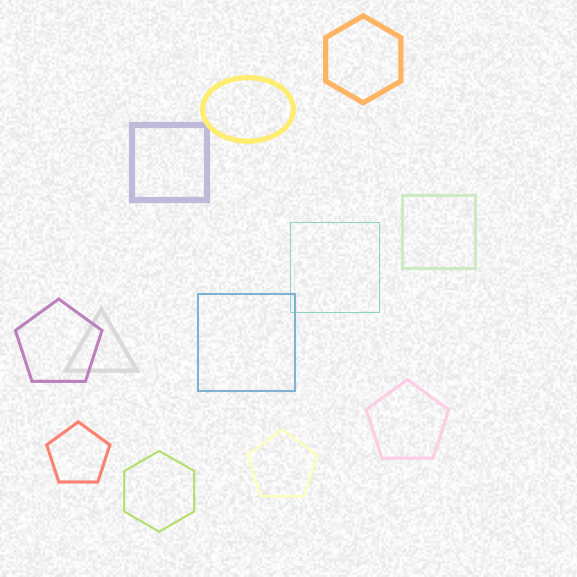[{"shape": "square", "thickness": 0.5, "radius": 0.39, "center": [0.58, 0.537]}, {"shape": "pentagon", "thickness": 1, "radius": 0.32, "center": [0.489, 0.192]}, {"shape": "square", "thickness": 3, "radius": 0.32, "center": [0.294, 0.717]}, {"shape": "pentagon", "thickness": 1.5, "radius": 0.29, "center": [0.136, 0.211]}, {"shape": "square", "thickness": 1, "radius": 0.42, "center": [0.428, 0.406]}, {"shape": "hexagon", "thickness": 2.5, "radius": 0.38, "center": [0.629, 0.896]}, {"shape": "hexagon", "thickness": 1, "radius": 0.35, "center": [0.276, 0.148]}, {"shape": "pentagon", "thickness": 1.5, "radius": 0.38, "center": [0.706, 0.267]}, {"shape": "triangle", "thickness": 2, "radius": 0.36, "center": [0.175, 0.393]}, {"shape": "pentagon", "thickness": 1.5, "radius": 0.39, "center": [0.102, 0.403]}, {"shape": "square", "thickness": 1.5, "radius": 0.32, "center": [0.76, 0.598]}, {"shape": "oval", "thickness": 2.5, "radius": 0.39, "center": [0.43, 0.81]}]